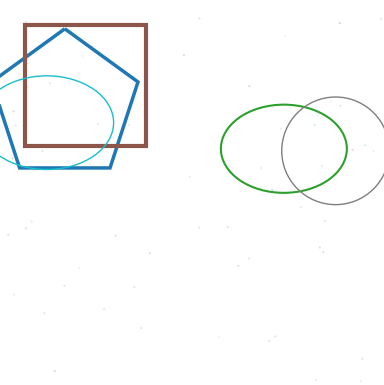[{"shape": "pentagon", "thickness": 2.5, "radius": 1.0, "center": [0.168, 0.725]}, {"shape": "oval", "thickness": 1.5, "radius": 0.82, "center": [0.737, 0.614]}, {"shape": "square", "thickness": 3, "radius": 0.78, "center": [0.222, 0.777]}, {"shape": "circle", "thickness": 1, "radius": 0.7, "center": [0.872, 0.608]}, {"shape": "oval", "thickness": 1, "radius": 0.87, "center": [0.121, 0.681]}]